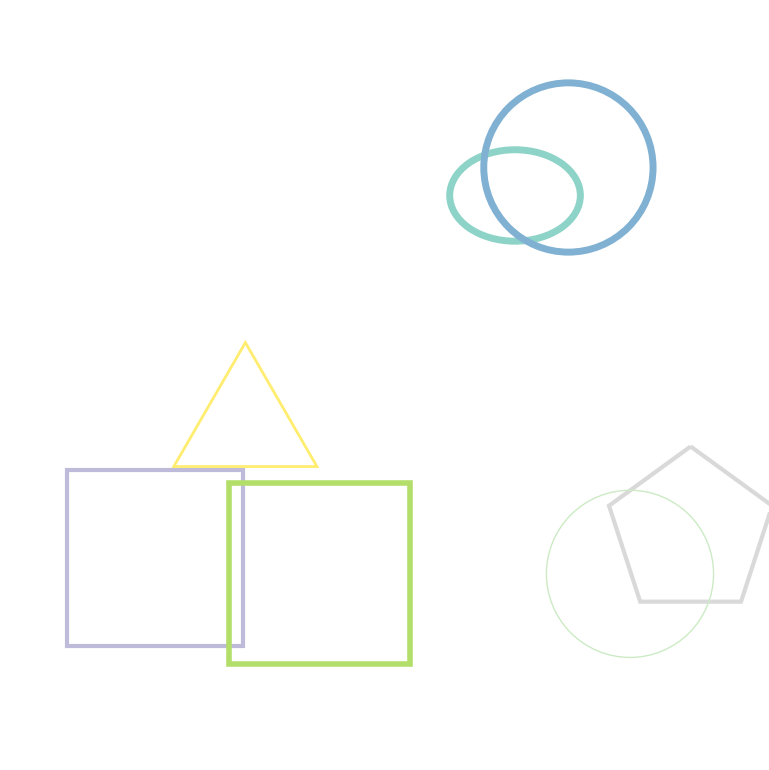[{"shape": "oval", "thickness": 2.5, "radius": 0.42, "center": [0.669, 0.746]}, {"shape": "square", "thickness": 1.5, "radius": 0.57, "center": [0.201, 0.275]}, {"shape": "circle", "thickness": 2.5, "radius": 0.55, "center": [0.738, 0.782]}, {"shape": "square", "thickness": 2, "radius": 0.59, "center": [0.415, 0.256]}, {"shape": "pentagon", "thickness": 1.5, "radius": 0.56, "center": [0.897, 0.309]}, {"shape": "circle", "thickness": 0.5, "radius": 0.54, "center": [0.818, 0.255]}, {"shape": "triangle", "thickness": 1, "radius": 0.54, "center": [0.319, 0.448]}]